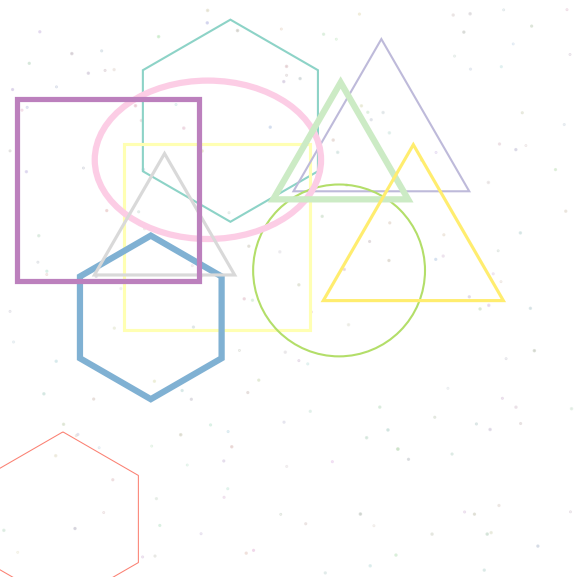[{"shape": "hexagon", "thickness": 1, "radius": 0.88, "center": [0.399, 0.79]}, {"shape": "square", "thickness": 1.5, "radius": 0.81, "center": [0.375, 0.589]}, {"shape": "triangle", "thickness": 1, "radius": 0.88, "center": [0.66, 0.756]}, {"shape": "hexagon", "thickness": 0.5, "radius": 0.75, "center": [0.109, 0.1]}, {"shape": "hexagon", "thickness": 3, "radius": 0.71, "center": [0.261, 0.45]}, {"shape": "circle", "thickness": 1, "radius": 0.74, "center": [0.587, 0.531]}, {"shape": "oval", "thickness": 3, "radius": 0.98, "center": [0.36, 0.722]}, {"shape": "triangle", "thickness": 1.5, "radius": 0.7, "center": [0.285, 0.593]}, {"shape": "square", "thickness": 2.5, "radius": 0.79, "center": [0.187, 0.67]}, {"shape": "triangle", "thickness": 3, "radius": 0.67, "center": [0.59, 0.721]}, {"shape": "triangle", "thickness": 1.5, "radius": 0.9, "center": [0.716, 0.569]}]